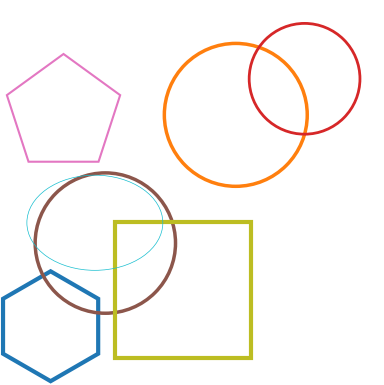[{"shape": "hexagon", "thickness": 3, "radius": 0.71, "center": [0.131, 0.153]}, {"shape": "circle", "thickness": 2.5, "radius": 0.93, "center": [0.612, 0.702]}, {"shape": "circle", "thickness": 2, "radius": 0.72, "center": [0.791, 0.795]}, {"shape": "circle", "thickness": 2.5, "radius": 0.91, "center": [0.274, 0.369]}, {"shape": "pentagon", "thickness": 1.5, "radius": 0.77, "center": [0.165, 0.705]}, {"shape": "square", "thickness": 3, "radius": 0.88, "center": [0.475, 0.246]}, {"shape": "oval", "thickness": 0.5, "radius": 0.88, "center": [0.246, 0.421]}]